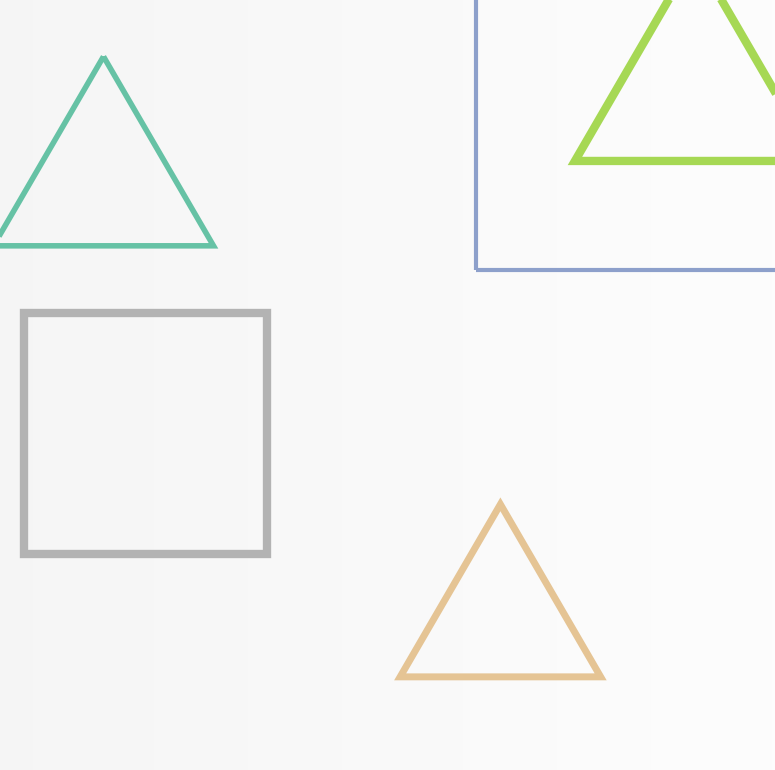[{"shape": "triangle", "thickness": 2, "radius": 0.82, "center": [0.134, 0.763]}, {"shape": "square", "thickness": 1.5, "radius": 0.99, "center": [0.812, 0.847]}, {"shape": "triangle", "thickness": 3, "radius": 0.89, "center": [0.897, 0.88]}, {"shape": "triangle", "thickness": 2.5, "radius": 0.75, "center": [0.646, 0.196]}, {"shape": "square", "thickness": 3, "radius": 0.78, "center": [0.187, 0.437]}]